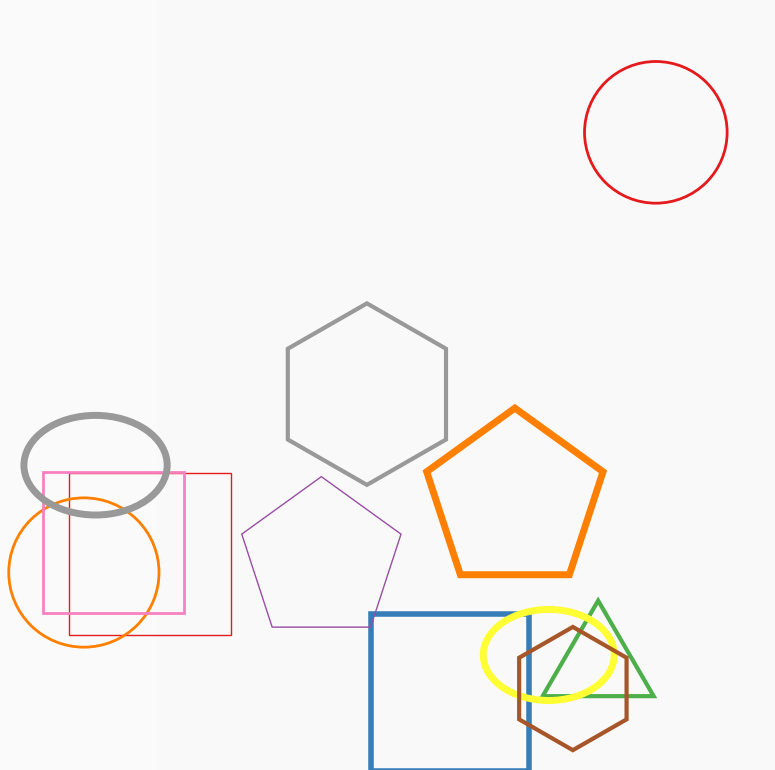[{"shape": "circle", "thickness": 1, "radius": 0.46, "center": [0.846, 0.828]}, {"shape": "square", "thickness": 0.5, "radius": 0.52, "center": [0.193, 0.281]}, {"shape": "square", "thickness": 2, "radius": 0.51, "center": [0.581, 0.101]}, {"shape": "triangle", "thickness": 1.5, "radius": 0.41, "center": [0.772, 0.137]}, {"shape": "pentagon", "thickness": 0.5, "radius": 0.54, "center": [0.415, 0.273]}, {"shape": "pentagon", "thickness": 2.5, "radius": 0.6, "center": [0.664, 0.35]}, {"shape": "circle", "thickness": 1, "radius": 0.48, "center": [0.108, 0.256]}, {"shape": "oval", "thickness": 2.5, "radius": 0.42, "center": [0.708, 0.149]}, {"shape": "hexagon", "thickness": 1.5, "radius": 0.4, "center": [0.739, 0.106]}, {"shape": "square", "thickness": 1, "radius": 0.46, "center": [0.147, 0.296]}, {"shape": "hexagon", "thickness": 1.5, "radius": 0.59, "center": [0.473, 0.488]}, {"shape": "oval", "thickness": 2.5, "radius": 0.46, "center": [0.123, 0.396]}]